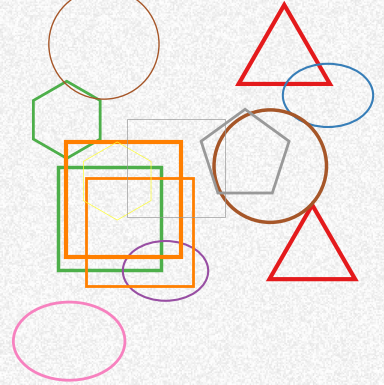[{"shape": "triangle", "thickness": 3, "radius": 0.68, "center": [0.738, 0.85]}, {"shape": "triangle", "thickness": 3, "radius": 0.64, "center": [0.811, 0.339]}, {"shape": "oval", "thickness": 1.5, "radius": 0.59, "center": [0.852, 0.752]}, {"shape": "hexagon", "thickness": 2, "radius": 0.5, "center": [0.173, 0.689]}, {"shape": "square", "thickness": 2.5, "radius": 0.67, "center": [0.285, 0.432]}, {"shape": "oval", "thickness": 1.5, "radius": 0.55, "center": [0.43, 0.296]}, {"shape": "square", "thickness": 3, "radius": 0.74, "center": [0.321, 0.482]}, {"shape": "square", "thickness": 2, "radius": 0.7, "center": [0.363, 0.398]}, {"shape": "hexagon", "thickness": 0.5, "radius": 0.51, "center": [0.304, 0.53]}, {"shape": "circle", "thickness": 1, "radius": 0.72, "center": [0.27, 0.886]}, {"shape": "circle", "thickness": 2.5, "radius": 0.73, "center": [0.702, 0.568]}, {"shape": "oval", "thickness": 2, "radius": 0.72, "center": [0.18, 0.114]}, {"shape": "square", "thickness": 0.5, "radius": 0.63, "center": [0.458, 0.564]}, {"shape": "pentagon", "thickness": 2, "radius": 0.6, "center": [0.637, 0.596]}]